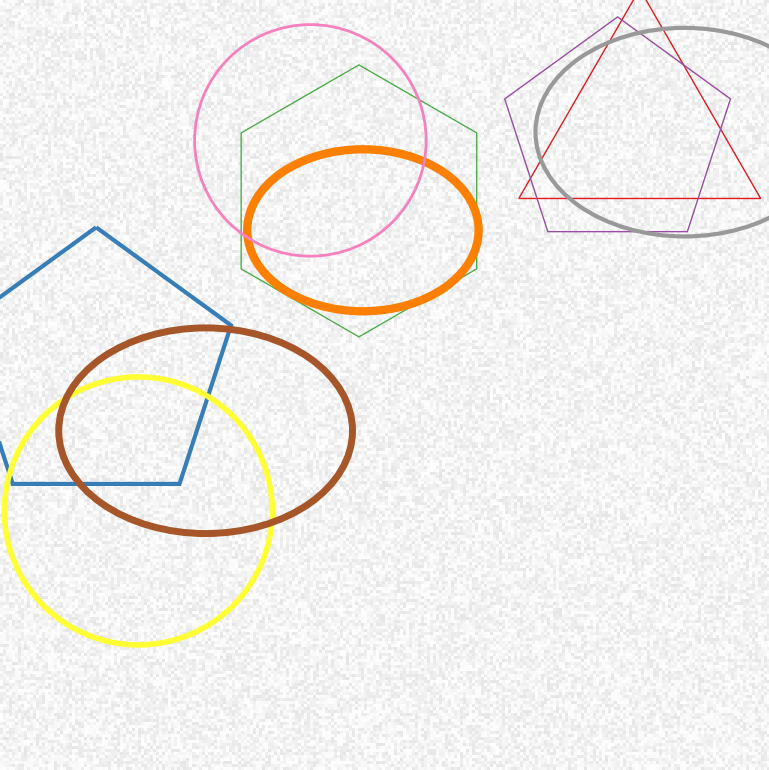[{"shape": "triangle", "thickness": 0.5, "radius": 0.91, "center": [0.831, 0.833]}, {"shape": "pentagon", "thickness": 1.5, "radius": 0.92, "center": [0.125, 0.521]}, {"shape": "hexagon", "thickness": 0.5, "radius": 0.88, "center": [0.466, 0.739]}, {"shape": "pentagon", "thickness": 0.5, "radius": 0.77, "center": [0.802, 0.824]}, {"shape": "oval", "thickness": 3, "radius": 0.75, "center": [0.471, 0.701]}, {"shape": "circle", "thickness": 2, "radius": 0.87, "center": [0.18, 0.336]}, {"shape": "oval", "thickness": 2.5, "radius": 0.95, "center": [0.267, 0.441]}, {"shape": "circle", "thickness": 1, "radius": 0.75, "center": [0.403, 0.818]}, {"shape": "oval", "thickness": 1.5, "radius": 0.97, "center": [0.889, 0.828]}]